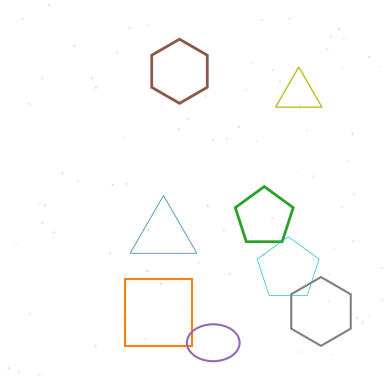[{"shape": "triangle", "thickness": 0.5, "radius": 0.5, "center": [0.425, 0.392]}, {"shape": "square", "thickness": 1.5, "radius": 0.44, "center": [0.412, 0.189]}, {"shape": "pentagon", "thickness": 2, "radius": 0.4, "center": [0.686, 0.436]}, {"shape": "oval", "thickness": 1.5, "radius": 0.34, "center": [0.554, 0.11]}, {"shape": "hexagon", "thickness": 2, "radius": 0.42, "center": [0.466, 0.815]}, {"shape": "hexagon", "thickness": 1.5, "radius": 0.45, "center": [0.834, 0.191]}, {"shape": "triangle", "thickness": 1, "radius": 0.35, "center": [0.776, 0.756]}, {"shape": "pentagon", "thickness": 0.5, "radius": 0.42, "center": [0.749, 0.301]}]